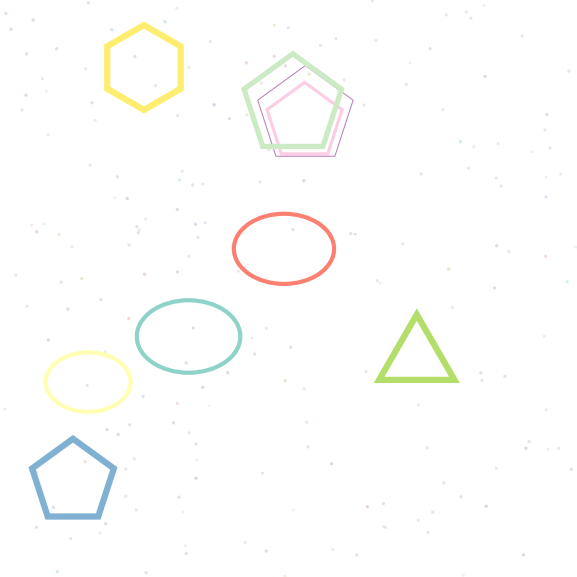[{"shape": "oval", "thickness": 2, "radius": 0.45, "center": [0.327, 0.416]}, {"shape": "oval", "thickness": 2, "radius": 0.37, "center": [0.153, 0.337]}, {"shape": "oval", "thickness": 2, "radius": 0.43, "center": [0.492, 0.568]}, {"shape": "pentagon", "thickness": 3, "radius": 0.37, "center": [0.126, 0.165]}, {"shape": "triangle", "thickness": 3, "radius": 0.38, "center": [0.722, 0.379]}, {"shape": "pentagon", "thickness": 1.5, "radius": 0.34, "center": [0.527, 0.788]}, {"shape": "pentagon", "thickness": 0.5, "radius": 0.43, "center": [0.529, 0.799]}, {"shape": "pentagon", "thickness": 2.5, "radius": 0.44, "center": [0.507, 0.817]}, {"shape": "hexagon", "thickness": 3, "radius": 0.37, "center": [0.249, 0.882]}]